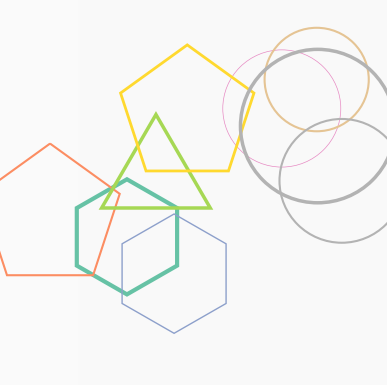[{"shape": "hexagon", "thickness": 3, "radius": 0.75, "center": [0.328, 0.385]}, {"shape": "pentagon", "thickness": 1.5, "radius": 0.95, "center": [0.129, 0.438]}, {"shape": "hexagon", "thickness": 1, "radius": 0.77, "center": [0.449, 0.289]}, {"shape": "circle", "thickness": 0.5, "radius": 0.76, "center": [0.727, 0.718]}, {"shape": "triangle", "thickness": 2.5, "radius": 0.81, "center": [0.402, 0.541]}, {"shape": "pentagon", "thickness": 2, "radius": 0.9, "center": [0.483, 0.702]}, {"shape": "circle", "thickness": 1.5, "radius": 0.67, "center": [0.817, 0.793]}, {"shape": "circle", "thickness": 1.5, "radius": 0.8, "center": [0.882, 0.53]}, {"shape": "circle", "thickness": 2.5, "radius": 1.0, "center": [0.82, 0.673]}]